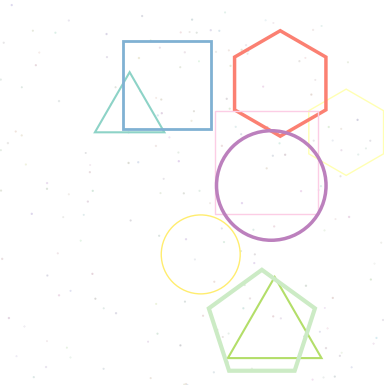[{"shape": "triangle", "thickness": 1.5, "radius": 0.52, "center": [0.337, 0.708]}, {"shape": "hexagon", "thickness": 1, "radius": 0.56, "center": [0.899, 0.656]}, {"shape": "hexagon", "thickness": 2.5, "radius": 0.69, "center": [0.728, 0.783]}, {"shape": "square", "thickness": 2, "radius": 0.57, "center": [0.433, 0.78]}, {"shape": "triangle", "thickness": 1.5, "radius": 0.7, "center": [0.713, 0.14]}, {"shape": "square", "thickness": 1, "radius": 0.67, "center": [0.692, 0.578]}, {"shape": "circle", "thickness": 2.5, "radius": 0.71, "center": [0.705, 0.518]}, {"shape": "pentagon", "thickness": 3, "radius": 0.72, "center": [0.68, 0.154]}, {"shape": "circle", "thickness": 1, "radius": 0.51, "center": [0.521, 0.339]}]